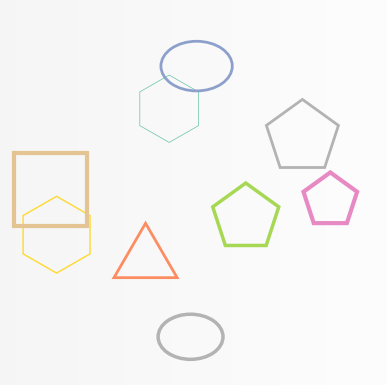[{"shape": "hexagon", "thickness": 0.5, "radius": 0.44, "center": [0.437, 0.718]}, {"shape": "triangle", "thickness": 2, "radius": 0.47, "center": [0.376, 0.326]}, {"shape": "oval", "thickness": 2, "radius": 0.46, "center": [0.507, 0.828]}, {"shape": "pentagon", "thickness": 3, "radius": 0.36, "center": [0.852, 0.479]}, {"shape": "pentagon", "thickness": 2.5, "radius": 0.45, "center": [0.634, 0.435]}, {"shape": "hexagon", "thickness": 1, "radius": 0.5, "center": [0.146, 0.39]}, {"shape": "square", "thickness": 3, "radius": 0.47, "center": [0.131, 0.509]}, {"shape": "oval", "thickness": 2.5, "radius": 0.42, "center": [0.492, 0.125]}, {"shape": "pentagon", "thickness": 2, "radius": 0.49, "center": [0.78, 0.644]}]